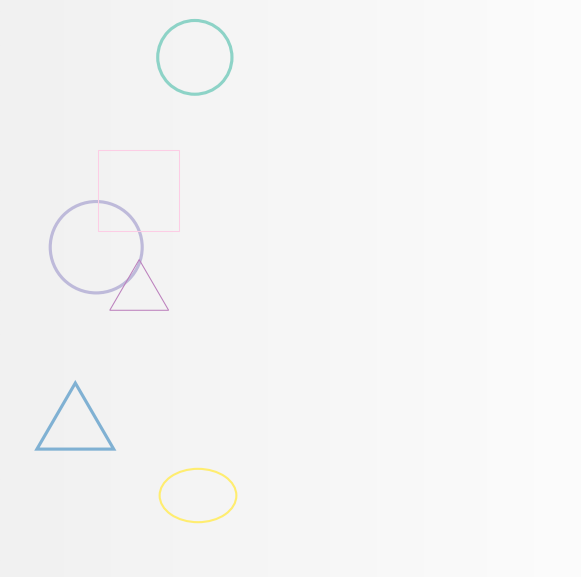[{"shape": "circle", "thickness": 1.5, "radius": 0.32, "center": [0.335, 0.9]}, {"shape": "circle", "thickness": 1.5, "radius": 0.4, "center": [0.166, 0.571]}, {"shape": "triangle", "thickness": 1.5, "radius": 0.38, "center": [0.13, 0.26]}, {"shape": "square", "thickness": 0.5, "radius": 0.35, "center": [0.239, 0.669]}, {"shape": "triangle", "thickness": 0.5, "radius": 0.29, "center": [0.239, 0.491]}, {"shape": "oval", "thickness": 1, "radius": 0.33, "center": [0.341, 0.141]}]